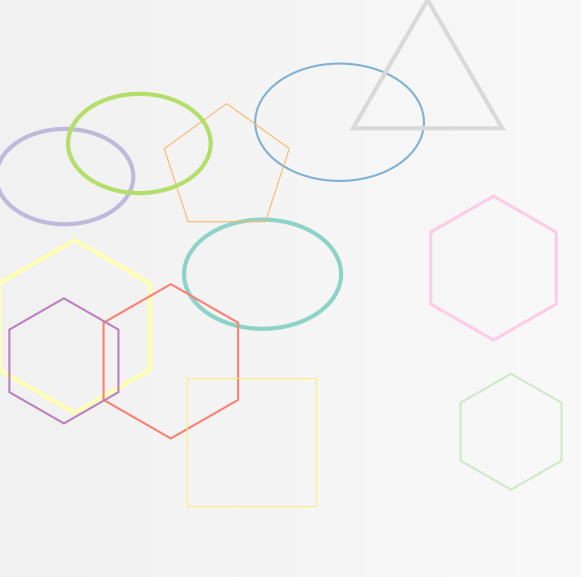[{"shape": "oval", "thickness": 2, "radius": 0.68, "center": [0.452, 0.524]}, {"shape": "hexagon", "thickness": 2, "radius": 0.75, "center": [0.128, 0.434]}, {"shape": "oval", "thickness": 2, "radius": 0.59, "center": [0.111, 0.693]}, {"shape": "hexagon", "thickness": 1, "radius": 0.67, "center": [0.294, 0.374]}, {"shape": "oval", "thickness": 1, "radius": 0.73, "center": [0.584, 0.787]}, {"shape": "pentagon", "thickness": 0.5, "radius": 0.57, "center": [0.39, 0.707]}, {"shape": "oval", "thickness": 2, "radius": 0.61, "center": [0.24, 0.751]}, {"shape": "hexagon", "thickness": 1.5, "radius": 0.62, "center": [0.849, 0.535]}, {"shape": "triangle", "thickness": 2, "radius": 0.74, "center": [0.736, 0.851]}, {"shape": "hexagon", "thickness": 1, "radius": 0.54, "center": [0.11, 0.374]}, {"shape": "hexagon", "thickness": 1, "radius": 0.5, "center": [0.879, 0.252]}, {"shape": "square", "thickness": 0.5, "radius": 0.55, "center": [0.432, 0.233]}]